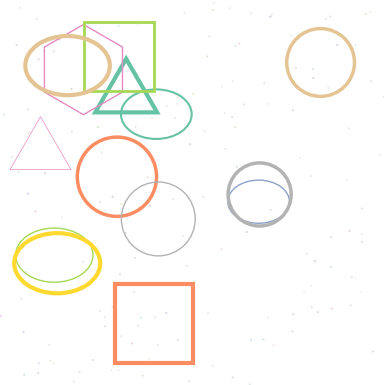[{"shape": "oval", "thickness": 1.5, "radius": 0.46, "center": [0.406, 0.703]}, {"shape": "triangle", "thickness": 3, "radius": 0.46, "center": [0.328, 0.755]}, {"shape": "square", "thickness": 3, "radius": 0.51, "center": [0.4, 0.16]}, {"shape": "circle", "thickness": 2.5, "radius": 0.51, "center": [0.304, 0.541]}, {"shape": "oval", "thickness": 1, "radius": 0.4, "center": [0.672, 0.476]}, {"shape": "hexagon", "thickness": 1, "radius": 0.59, "center": [0.217, 0.819]}, {"shape": "triangle", "thickness": 0.5, "radius": 0.46, "center": [0.105, 0.605]}, {"shape": "square", "thickness": 2, "radius": 0.45, "center": [0.309, 0.853]}, {"shape": "oval", "thickness": 1, "radius": 0.5, "center": [0.141, 0.337]}, {"shape": "oval", "thickness": 3, "radius": 0.56, "center": [0.149, 0.316]}, {"shape": "circle", "thickness": 2.5, "radius": 0.44, "center": [0.833, 0.838]}, {"shape": "oval", "thickness": 3, "radius": 0.55, "center": [0.176, 0.83]}, {"shape": "circle", "thickness": 1, "radius": 0.48, "center": [0.411, 0.431]}, {"shape": "circle", "thickness": 2.5, "radius": 0.41, "center": [0.674, 0.495]}]